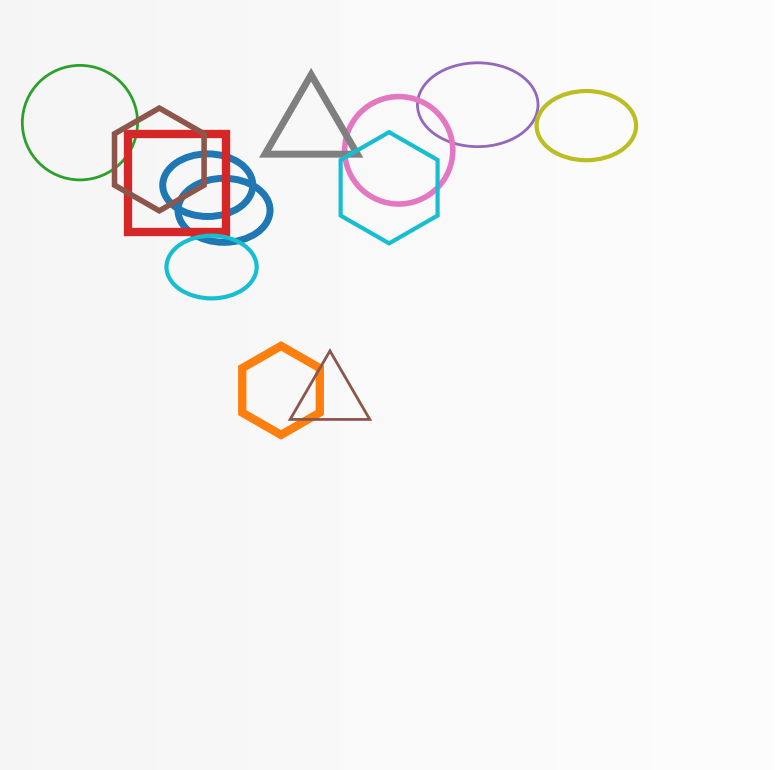[{"shape": "oval", "thickness": 2.5, "radius": 0.3, "center": [0.289, 0.727]}, {"shape": "oval", "thickness": 2.5, "radius": 0.29, "center": [0.268, 0.759]}, {"shape": "hexagon", "thickness": 3, "radius": 0.29, "center": [0.363, 0.493]}, {"shape": "circle", "thickness": 1, "radius": 0.37, "center": [0.103, 0.841]}, {"shape": "square", "thickness": 3, "radius": 0.32, "center": [0.228, 0.763]}, {"shape": "oval", "thickness": 1, "radius": 0.39, "center": [0.616, 0.864]}, {"shape": "hexagon", "thickness": 2, "radius": 0.33, "center": [0.206, 0.793]}, {"shape": "triangle", "thickness": 1, "radius": 0.3, "center": [0.426, 0.485]}, {"shape": "circle", "thickness": 2, "radius": 0.35, "center": [0.514, 0.805]}, {"shape": "triangle", "thickness": 2.5, "radius": 0.34, "center": [0.401, 0.834]}, {"shape": "oval", "thickness": 1.5, "radius": 0.32, "center": [0.757, 0.837]}, {"shape": "hexagon", "thickness": 1.5, "radius": 0.36, "center": [0.502, 0.756]}, {"shape": "oval", "thickness": 1.5, "radius": 0.29, "center": [0.273, 0.653]}]